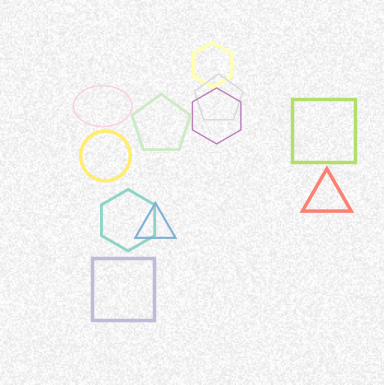[{"shape": "hexagon", "thickness": 2, "radius": 0.4, "center": [0.333, 0.428]}, {"shape": "hexagon", "thickness": 2.5, "radius": 0.29, "center": [0.552, 0.832]}, {"shape": "square", "thickness": 2.5, "radius": 0.4, "center": [0.32, 0.249]}, {"shape": "triangle", "thickness": 2.5, "radius": 0.37, "center": [0.849, 0.488]}, {"shape": "triangle", "thickness": 1.5, "radius": 0.3, "center": [0.404, 0.412]}, {"shape": "square", "thickness": 2.5, "radius": 0.41, "center": [0.84, 0.662]}, {"shape": "oval", "thickness": 1, "radius": 0.38, "center": [0.267, 0.724]}, {"shape": "pentagon", "thickness": 1, "radius": 0.33, "center": [0.568, 0.742]}, {"shape": "hexagon", "thickness": 1, "radius": 0.36, "center": [0.563, 0.699]}, {"shape": "pentagon", "thickness": 2, "radius": 0.4, "center": [0.419, 0.676]}, {"shape": "circle", "thickness": 2.5, "radius": 0.32, "center": [0.274, 0.595]}]